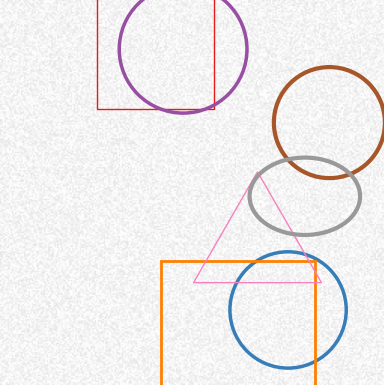[{"shape": "square", "thickness": 1, "radius": 0.76, "center": [0.404, 0.87]}, {"shape": "circle", "thickness": 2.5, "radius": 0.76, "center": [0.748, 0.195]}, {"shape": "circle", "thickness": 2.5, "radius": 0.83, "center": [0.476, 0.872]}, {"shape": "square", "thickness": 2, "radius": 1.0, "center": [0.619, 0.122]}, {"shape": "circle", "thickness": 3, "radius": 0.72, "center": [0.856, 0.682]}, {"shape": "triangle", "thickness": 1, "radius": 0.96, "center": [0.669, 0.362]}, {"shape": "oval", "thickness": 3, "radius": 0.72, "center": [0.792, 0.49]}]